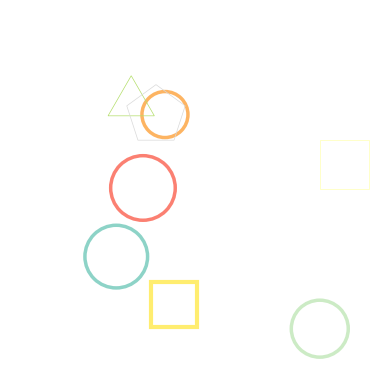[{"shape": "circle", "thickness": 2.5, "radius": 0.41, "center": [0.302, 0.334]}, {"shape": "square", "thickness": 0.5, "radius": 0.32, "center": [0.895, 0.573]}, {"shape": "circle", "thickness": 2.5, "radius": 0.42, "center": [0.371, 0.512]}, {"shape": "circle", "thickness": 2.5, "radius": 0.3, "center": [0.428, 0.702]}, {"shape": "triangle", "thickness": 0.5, "radius": 0.35, "center": [0.341, 0.734]}, {"shape": "pentagon", "thickness": 0.5, "radius": 0.4, "center": [0.405, 0.7]}, {"shape": "circle", "thickness": 2.5, "radius": 0.37, "center": [0.831, 0.146]}, {"shape": "square", "thickness": 3, "radius": 0.3, "center": [0.452, 0.209]}]